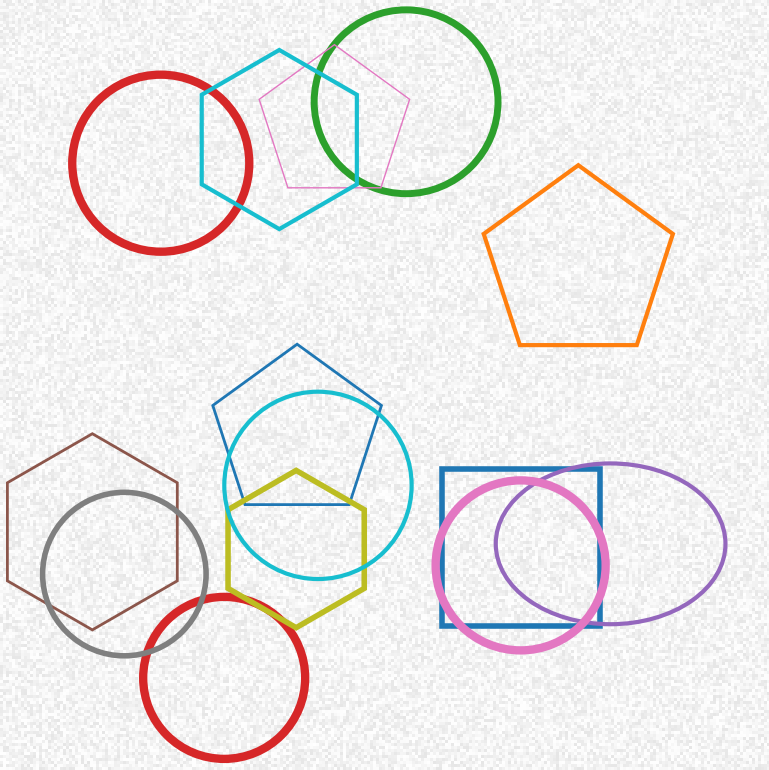[{"shape": "square", "thickness": 2, "radius": 0.51, "center": [0.677, 0.289]}, {"shape": "pentagon", "thickness": 1, "radius": 0.58, "center": [0.386, 0.438]}, {"shape": "pentagon", "thickness": 1.5, "radius": 0.65, "center": [0.751, 0.656]}, {"shape": "circle", "thickness": 2.5, "radius": 0.6, "center": [0.527, 0.868]}, {"shape": "circle", "thickness": 3, "radius": 0.53, "center": [0.291, 0.12]}, {"shape": "circle", "thickness": 3, "radius": 0.57, "center": [0.209, 0.788]}, {"shape": "oval", "thickness": 1.5, "radius": 0.75, "center": [0.793, 0.294]}, {"shape": "hexagon", "thickness": 1, "radius": 0.64, "center": [0.12, 0.309]}, {"shape": "circle", "thickness": 3, "radius": 0.55, "center": [0.676, 0.266]}, {"shape": "pentagon", "thickness": 0.5, "radius": 0.51, "center": [0.434, 0.839]}, {"shape": "circle", "thickness": 2, "radius": 0.53, "center": [0.161, 0.254]}, {"shape": "hexagon", "thickness": 2, "radius": 0.51, "center": [0.385, 0.287]}, {"shape": "circle", "thickness": 1.5, "radius": 0.61, "center": [0.413, 0.37]}, {"shape": "hexagon", "thickness": 1.5, "radius": 0.58, "center": [0.363, 0.819]}]